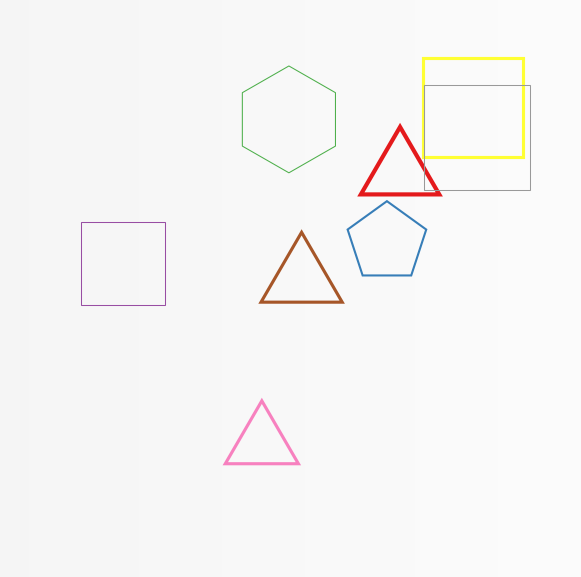[{"shape": "triangle", "thickness": 2, "radius": 0.39, "center": [0.688, 0.701]}, {"shape": "pentagon", "thickness": 1, "radius": 0.36, "center": [0.666, 0.58]}, {"shape": "hexagon", "thickness": 0.5, "radius": 0.46, "center": [0.497, 0.792]}, {"shape": "square", "thickness": 0.5, "radius": 0.36, "center": [0.211, 0.543]}, {"shape": "square", "thickness": 1.5, "radius": 0.43, "center": [0.813, 0.813]}, {"shape": "triangle", "thickness": 1.5, "radius": 0.4, "center": [0.519, 0.516]}, {"shape": "triangle", "thickness": 1.5, "radius": 0.36, "center": [0.45, 0.232]}, {"shape": "square", "thickness": 0.5, "radius": 0.46, "center": [0.82, 0.761]}]